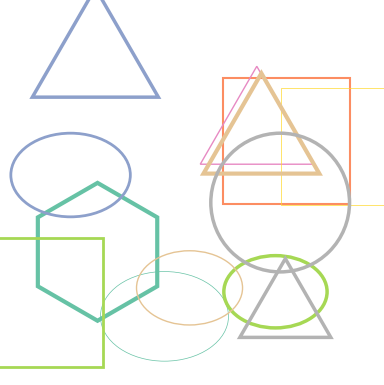[{"shape": "hexagon", "thickness": 3, "radius": 0.9, "center": [0.253, 0.346]}, {"shape": "oval", "thickness": 0.5, "radius": 0.83, "center": [0.427, 0.178]}, {"shape": "square", "thickness": 1.5, "radius": 0.82, "center": [0.744, 0.634]}, {"shape": "triangle", "thickness": 2.5, "radius": 0.94, "center": [0.248, 0.842]}, {"shape": "oval", "thickness": 2, "radius": 0.78, "center": [0.183, 0.545]}, {"shape": "triangle", "thickness": 1, "radius": 0.85, "center": [0.667, 0.658]}, {"shape": "square", "thickness": 2, "radius": 0.83, "center": [0.102, 0.214]}, {"shape": "oval", "thickness": 2.5, "radius": 0.67, "center": [0.716, 0.242]}, {"shape": "square", "thickness": 0.5, "radius": 0.76, "center": [0.882, 0.619]}, {"shape": "oval", "thickness": 1, "radius": 0.69, "center": [0.492, 0.252]}, {"shape": "triangle", "thickness": 3, "radius": 0.87, "center": [0.679, 0.636]}, {"shape": "circle", "thickness": 2.5, "radius": 0.9, "center": [0.728, 0.474]}, {"shape": "triangle", "thickness": 2.5, "radius": 0.68, "center": [0.741, 0.192]}]